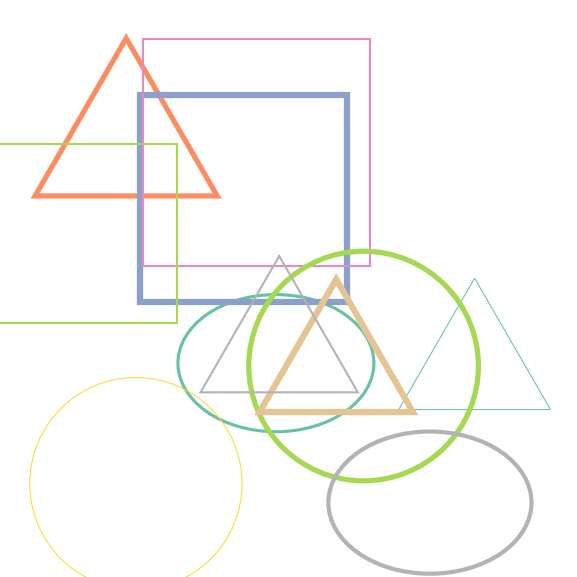[{"shape": "triangle", "thickness": 0.5, "radius": 0.76, "center": [0.822, 0.366]}, {"shape": "oval", "thickness": 1.5, "radius": 0.85, "center": [0.478, 0.37]}, {"shape": "triangle", "thickness": 2.5, "radius": 0.91, "center": [0.218, 0.751]}, {"shape": "square", "thickness": 3, "radius": 0.9, "center": [0.422, 0.655]}, {"shape": "square", "thickness": 1, "radius": 0.98, "center": [0.444, 0.735]}, {"shape": "square", "thickness": 1, "radius": 0.78, "center": [0.151, 0.595]}, {"shape": "circle", "thickness": 2.5, "radius": 0.99, "center": [0.63, 0.365]}, {"shape": "circle", "thickness": 0.5, "radius": 0.92, "center": [0.235, 0.162]}, {"shape": "triangle", "thickness": 3, "radius": 0.77, "center": [0.582, 0.362]}, {"shape": "oval", "thickness": 2, "radius": 0.88, "center": [0.744, 0.129]}, {"shape": "triangle", "thickness": 1, "radius": 0.79, "center": [0.483, 0.398]}]